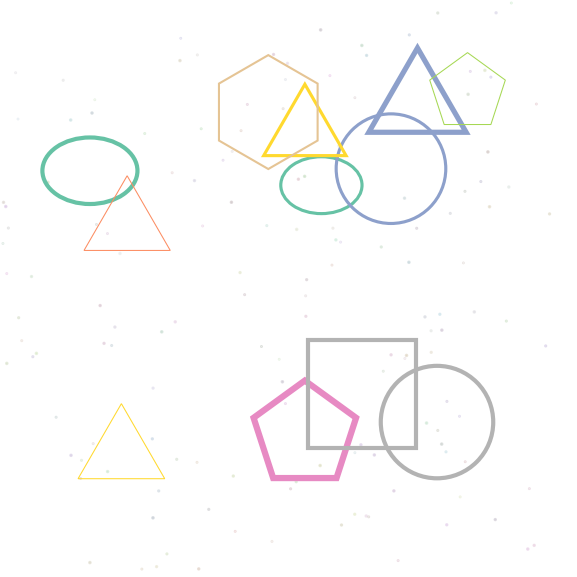[{"shape": "oval", "thickness": 2, "radius": 0.41, "center": [0.156, 0.703]}, {"shape": "oval", "thickness": 1.5, "radius": 0.35, "center": [0.557, 0.678]}, {"shape": "triangle", "thickness": 0.5, "radius": 0.43, "center": [0.22, 0.609]}, {"shape": "triangle", "thickness": 2.5, "radius": 0.49, "center": [0.723, 0.819]}, {"shape": "circle", "thickness": 1.5, "radius": 0.47, "center": [0.677, 0.707]}, {"shape": "pentagon", "thickness": 3, "radius": 0.47, "center": [0.528, 0.247]}, {"shape": "pentagon", "thickness": 0.5, "radius": 0.34, "center": [0.81, 0.839]}, {"shape": "triangle", "thickness": 0.5, "radius": 0.43, "center": [0.21, 0.214]}, {"shape": "triangle", "thickness": 1.5, "radius": 0.41, "center": [0.528, 0.771]}, {"shape": "hexagon", "thickness": 1, "radius": 0.49, "center": [0.465, 0.805]}, {"shape": "square", "thickness": 2, "radius": 0.47, "center": [0.626, 0.317]}, {"shape": "circle", "thickness": 2, "radius": 0.49, "center": [0.757, 0.268]}]